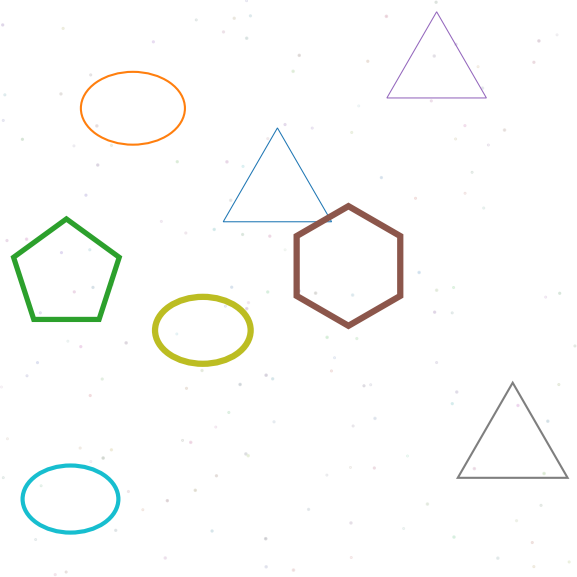[{"shape": "triangle", "thickness": 0.5, "radius": 0.54, "center": [0.48, 0.669]}, {"shape": "oval", "thickness": 1, "radius": 0.45, "center": [0.23, 0.812]}, {"shape": "pentagon", "thickness": 2.5, "radius": 0.48, "center": [0.115, 0.524]}, {"shape": "triangle", "thickness": 0.5, "radius": 0.5, "center": [0.756, 0.879]}, {"shape": "hexagon", "thickness": 3, "radius": 0.52, "center": [0.603, 0.539]}, {"shape": "triangle", "thickness": 1, "radius": 0.55, "center": [0.888, 0.227]}, {"shape": "oval", "thickness": 3, "radius": 0.41, "center": [0.351, 0.427]}, {"shape": "oval", "thickness": 2, "radius": 0.41, "center": [0.122, 0.135]}]